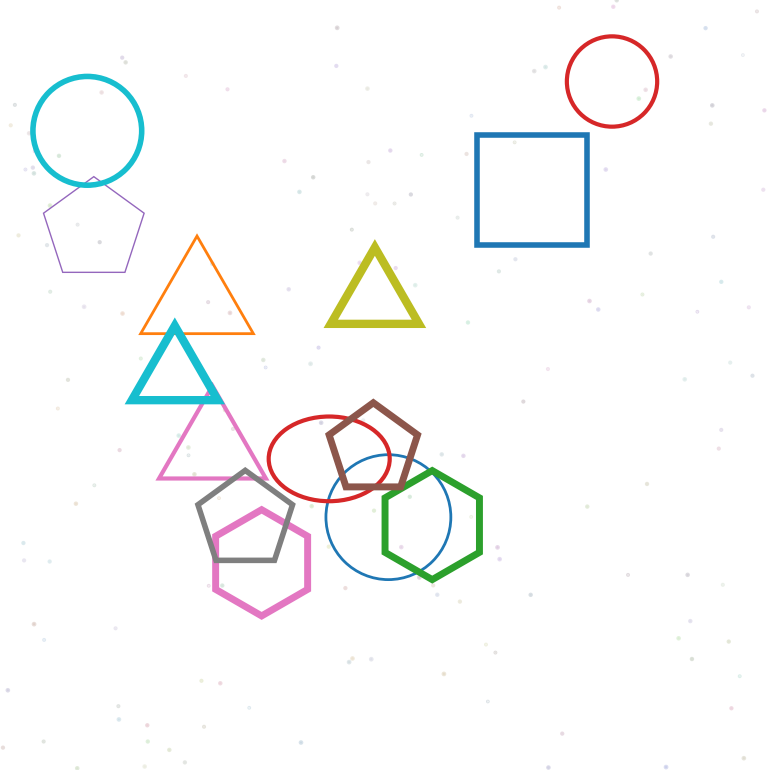[{"shape": "circle", "thickness": 1, "radius": 0.41, "center": [0.504, 0.328]}, {"shape": "square", "thickness": 2, "radius": 0.36, "center": [0.691, 0.754]}, {"shape": "triangle", "thickness": 1, "radius": 0.42, "center": [0.256, 0.609]}, {"shape": "hexagon", "thickness": 2.5, "radius": 0.35, "center": [0.561, 0.318]}, {"shape": "circle", "thickness": 1.5, "radius": 0.29, "center": [0.795, 0.894]}, {"shape": "oval", "thickness": 1.5, "radius": 0.39, "center": [0.428, 0.404]}, {"shape": "pentagon", "thickness": 0.5, "radius": 0.34, "center": [0.122, 0.702]}, {"shape": "pentagon", "thickness": 2.5, "radius": 0.3, "center": [0.485, 0.417]}, {"shape": "hexagon", "thickness": 2.5, "radius": 0.34, "center": [0.34, 0.269]}, {"shape": "triangle", "thickness": 1.5, "radius": 0.4, "center": [0.276, 0.419]}, {"shape": "pentagon", "thickness": 2, "radius": 0.32, "center": [0.318, 0.325]}, {"shape": "triangle", "thickness": 3, "radius": 0.33, "center": [0.487, 0.612]}, {"shape": "triangle", "thickness": 3, "radius": 0.32, "center": [0.227, 0.513]}, {"shape": "circle", "thickness": 2, "radius": 0.35, "center": [0.113, 0.83]}]